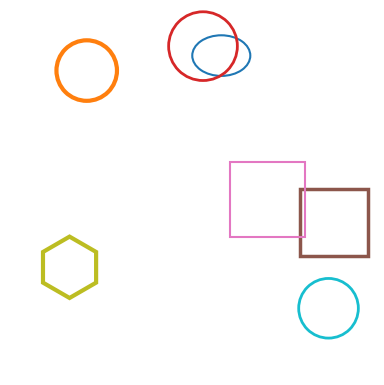[{"shape": "oval", "thickness": 1.5, "radius": 0.38, "center": [0.575, 0.856]}, {"shape": "circle", "thickness": 3, "radius": 0.39, "center": [0.225, 0.817]}, {"shape": "circle", "thickness": 2, "radius": 0.45, "center": [0.527, 0.88]}, {"shape": "square", "thickness": 2.5, "radius": 0.44, "center": [0.868, 0.422]}, {"shape": "square", "thickness": 1.5, "radius": 0.49, "center": [0.696, 0.482]}, {"shape": "hexagon", "thickness": 3, "radius": 0.4, "center": [0.181, 0.306]}, {"shape": "circle", "thickness": 2, "radius": 0.39, "center": [0.853, 0.199]}]